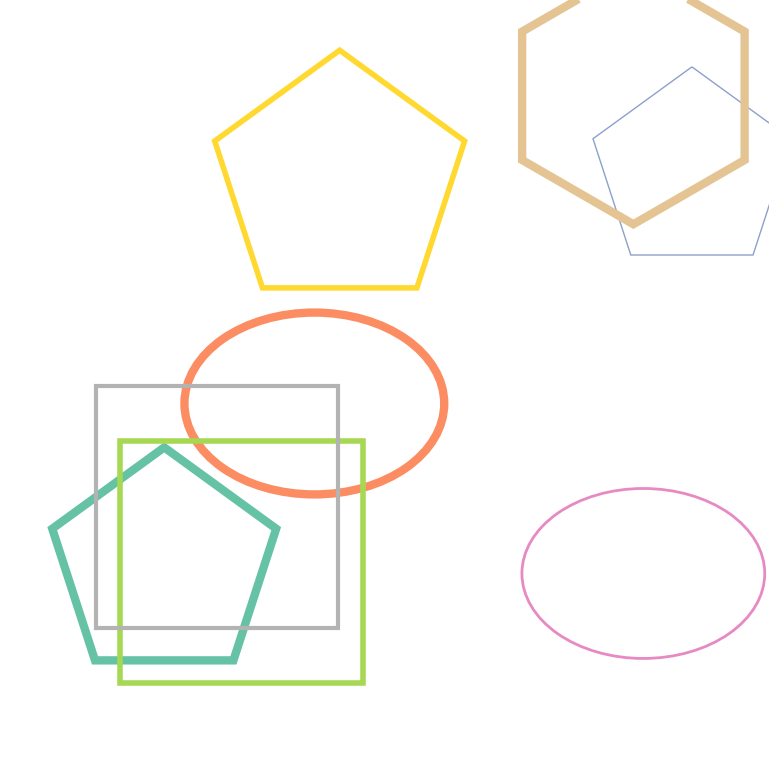[{"shape": "pentagon", "thickness": 3, "radius": 0.76, "center": [0.213, 0.266]}, {"shape": "oval", "thickness": 3, "radius": 0.84, "center": [0.408, 0.476]}, {"shape": "pentagon", "thickness": 0.5, "radius": 0.68, "center": [0.899, 0.778]}, {"shape": "oval", "thickness": 1, "radius": 0.79, "center": [0.835, 0.255]}, {"shape": "square", "thickness": 2, "radius": 0.79, "center": [0.314, 0.27]}, {"shape": "pentagon", "thickness": 2, "radius": 0.85, "center": [0.441, 0.764]}, {"shape": "hexagon", "thickness": 3, "radius": 0.83, "center": [0.823, 0.876]}, {"shape": "square", "thickness": 1.5, "radius": 0.79, "center": [0.282, 0.341]}]